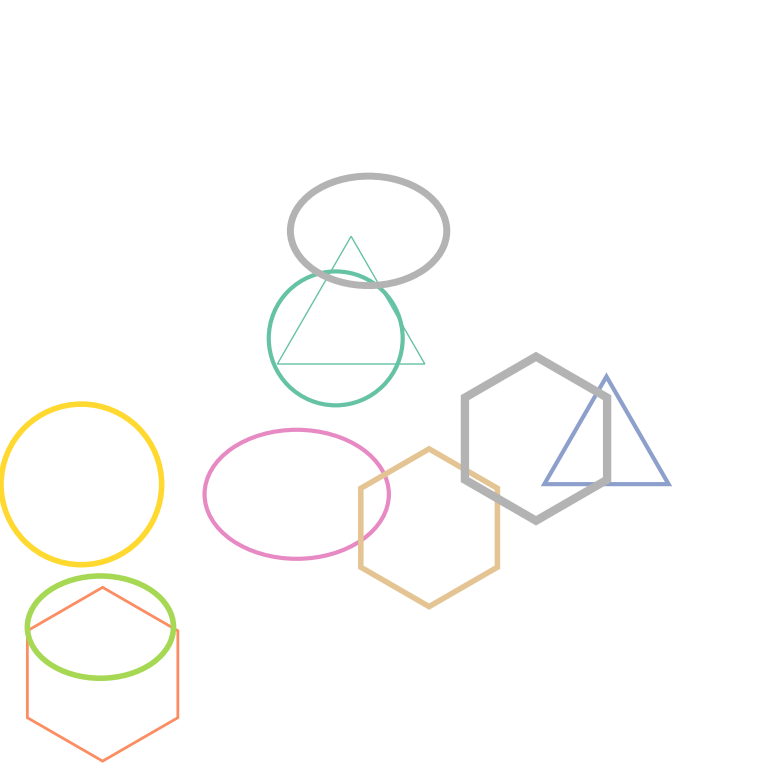[{"shape": "triangle", "thickness": 0.5, "radius": 0.55, "center": [0.456, 0.583]}, {"shape": "circle", "thickness": 1.5, "radius": 0.43, "center": [0.436, 0.561]}, {"shape": "hexagon", "thickness": 1, "radius": 0.56, "center": [0.133, 0.124]}, {"shape": "triangle", "thickness": 1.5, "radius": 0.47, "center": [0.788, 0.418]}, {"shape": "oval", "thickness": 1.5, "radius": 0.6, "center": [0.385, 0.358]}, {"shape": "oval", "thickness": 2, "radius": 0.47, "center": [0.13, 0.186]}, {"shape": "circle", "thickness": 2, "radius": 0.52, "center": [0.106, 0.371]}, {"shape": "hexagon", "thickness": 2, "radius": 0.51, "center": [0.557, 0.315]}, {"shape": "hexagon", "thickness": 3, "radius": 0.53, "center": [0.696, 0.43]}, {"shape": "oval", "thickness": 2.5, "radius": 0.51, "center": [0.479, 0.7]}]